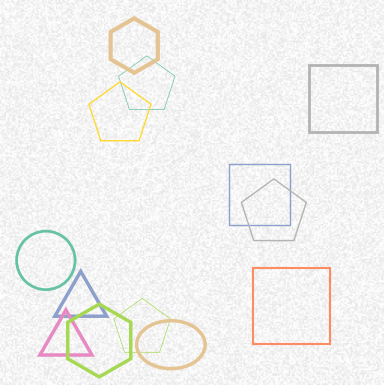[{"shape": "circle", "thickness": 2, "radius": 0.38, "center": [0.119, 0.324]}, {"shape": "pentagon", "thickness": 0.5, "radius": 0.38, "center": [0.381, 0.778]}, {"shape": "square", "thickness": 1.5, "radius": 0.5, "center": [0.758, 0.205]}, {"shape": "triangle", "thickness": 2.5, "radius": 0.39, "center": [0.21, 0.217]}, {"shape": "square", "thickness": 1, "radius": 0.39, "center": [0.674, 0.494]}, {"shape": "triangle", "thickness": 2.5, "radius": 0.39, "center": [0.171, 0.117]}, {"shape": "pentagon", "thickness": 0.5, "radius": 0.39, "center": [0.369, 0.148]}, {"shape": "hexagon", "thickness": 2.5, "radius": 0.47, "center": [0.258, 0.116]}, {"shape": "pentagon", "thickness": 1, "radius": 0.42, "center": [0.312, 0.703]}, {"shape": "hexagon", "thickness": 3, "radius": 0.35, "center": [0.349, 0.882]}, {"shape": "oval", "thickness": 2.5, "radius": 0.45, "center": [0.444, 0.105]}, {"shape": "pentagon", "thickness": 1, "radius": 0.44, "center": [0.711, 0.447]}, {"shape": "square", "thickness": 2, "radius": 0.44, "center": [0.891, 0.744]}]